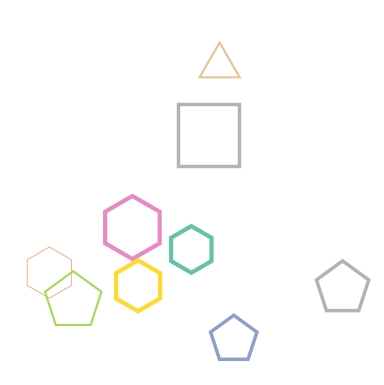[{"shape": "hexagon", "thickness": 3, "radius": 0.3, "center": [0.497, 0.352]}, {"shape": "hexagon", "thickness": 0.5, "radius": 0.33, "center": [0.128, 0.292]}, {"shape": "pentagon", "thickness": 2.5, "radius": 0.32, "center": [0.607, 0.118]}, {"shape": "hexagon", "thickness": 3, "radius": 0.41, "center": [0.344, 0.409]}, {"shape": "pentagon", "thickness": 1.5, "radius": 0.39, "center": [0.19, 0.218]}, {"shape": "hexagon", "thickness": 3, "radius": 0.33, "center": [0.359, 0.258]}, {"shape": "triangle", "thickness": 1.5, "radius": 0.3, "center": [0.57, 0.829]}, {"shape": "pentagon", "thickness": 2.5, "radius": 0.36, "center": [0.89, 0.251]}, {"shape": "square", "thickness": 2.5, "radius": 0.4, "center": [0.542, 0.649]}]